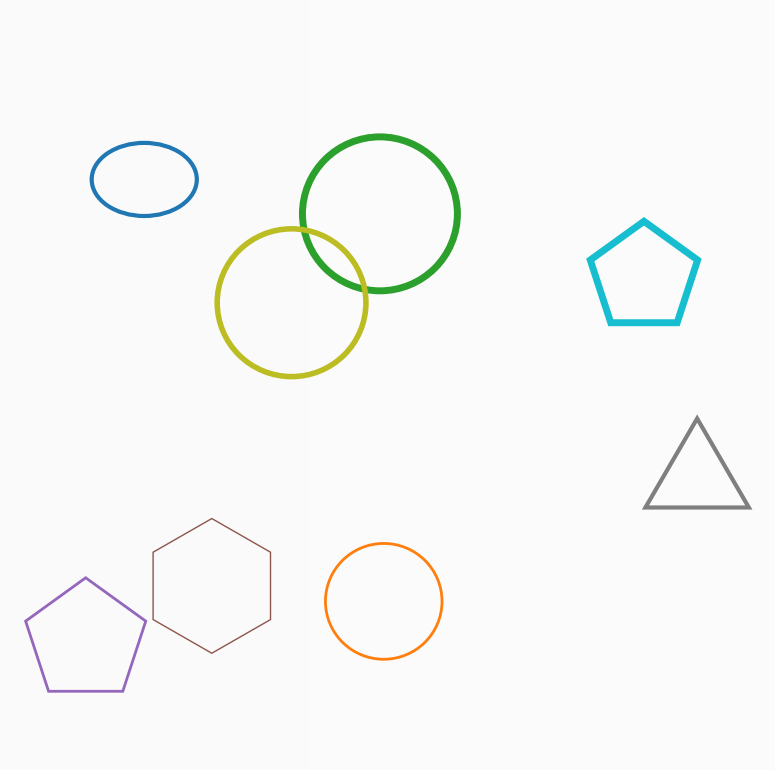[{"shape": "oval", "thickness": 1.5, "radius": 0.34, "center": [0.186, 0.767]}, {"shape": "circle", "thickness": 1, "radius": 0.38, "center": [0.495, 0.219]}, {"shape": "circle", "thickness": 2.5, "radius": 0.5, "center": [0.49, 0.722]}, {"shape": "pentagon", "thickness": 1, "radius": 0.41, "center": [0.111, 0.168]}, {"shape": "hexagon", "thickness": 0.5, "radius": 0.44, "center": [0.273, 0.239]}, {"shape": "triangle", "thickness": 1.5, "radius": 0.39, "center": [0.9, 0.379]}, {"shape": "circle", "thickness": 2, "radius": 0.48, "center": [0.376, 0.607]}, {"shape": "pentagon", "thickness": 2.5, "radius": 0.36, "center": [0.831, 0.64]}]